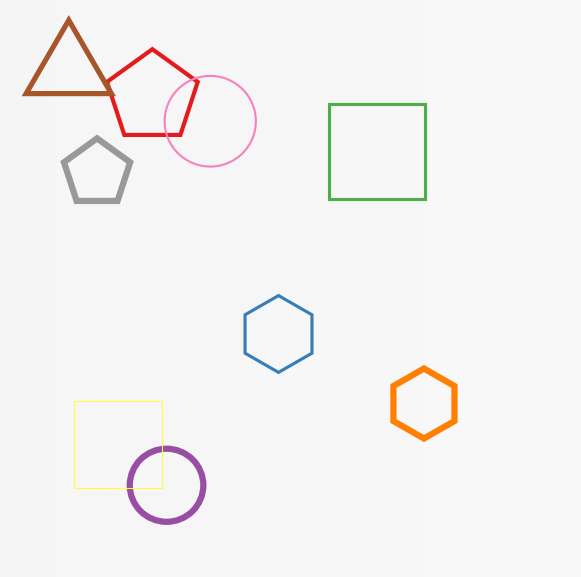[{"shape": "pentagon", "thickness": 2, "radius": 0.41, "center": [0.262, 0.832]}, {"shape": "hexagon", "thickness": 1.5, "radius": 0.33, "center": [0.479, 0.421]}, {"shape": "square", "thickness": 1.5, "radius": 0.41, "center": [0.649, 0.737]}, {"shape": "circle", "thickness": 3, "radius": 0.32, "center": [0.287, 0.159]}, {"shape": "hexagon", "thickness": 3, "radius": 0.3, "center": [0.729, 0.3]}, {"shape": "square", "thickness": 0.5, "radius": 0.38, "center": [0.203, 0.229]}, {"shape": "triangle", "thickness": 2.5, "radius": 0.42, "center": [0.118, 0.879]}, {"shape": "circle", "thickness": 1, "radius": 0.39, "center": [0.362, 0.789]}, {"shape": "pentagon", "thickness": 3, "radius": 0.3, "center": [0.167, 0.7]}]